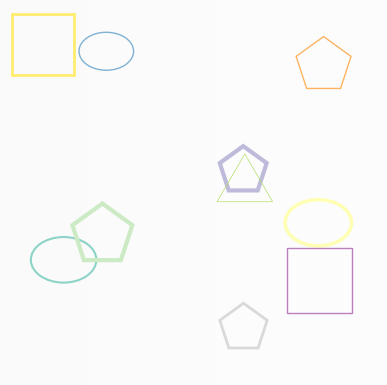[{"shape": "oval", "thickness": 1.5, "radius": 0.42, "center": [0.164, 0.325]}, {"shape": "oval", "thickness": 2.5, "radius": 0.43, "center": [0.822, 0.421]}, {"shape": "pentagon", "thickness": 3, "radius": 0.32, "center": [0.628, 0.557]}, {"shape": "oval", "thickness": 1, "radius": 0.35, "center": [0.274, 0.867]}, {"shape": "pentagon", "thickness": 1, "radius": 0.37, "center": [0.835, 0.83]}, {"shape": "triangle", "thickness": 0.5, "radius": 0.41, "center": [0.632, 0.517]}, {"shape": "pentagon", "thickness": 2, "radius": 0.32, "center": [0.628, 0.148]}, {"shape": "square", "thickness": 1, "radius": 0.42, "center": [0.825, 0.271]}, {"shape": "pentagon", "thickness": 3, "radius": 0.41, "center": [0.264, 0.39]}, {"shape": "square", "thickness": 2, "radius": 0.4, "center": [0.112, 0.884]}]